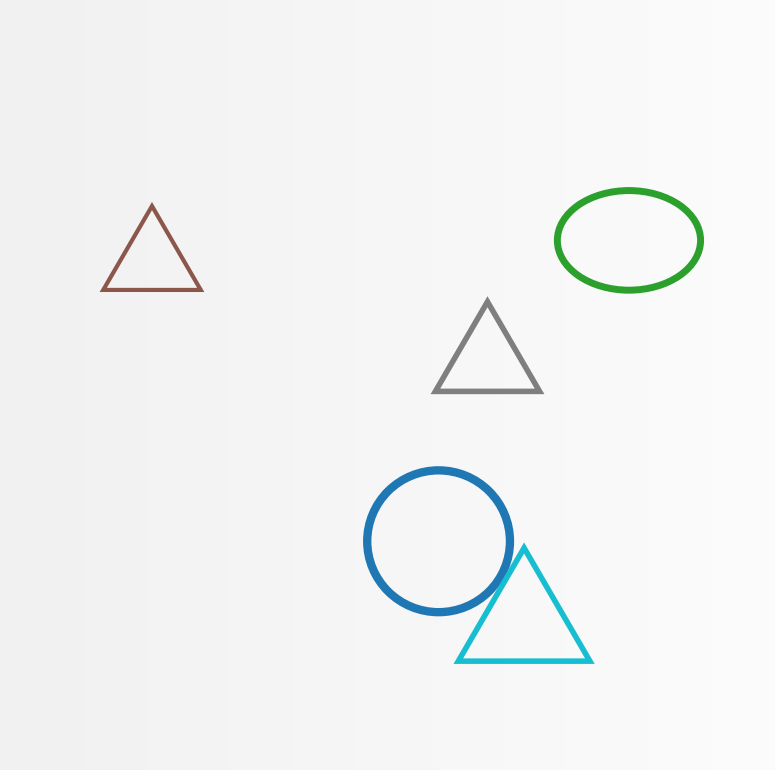[{"shape": "circle", "thickness": 3, "radius": 0.46, "center": [0.566, 0.297]}, {"shape": "oval", "thickness": 2.5, "radius": 0.46, "center": [0.812, 0.688]}, {"shape": "triangle", "thickness": 1.5, "radius": 0.36, "center": [0.196, 0.66]}, {"shape": "triangle", "thickness": 2, "radius": 0.39, "center": [0.629, 0.531]}, {"shape": "triangle", "thickness": 2, "radius": 0.49, "center": [0.676, 0.19]}]